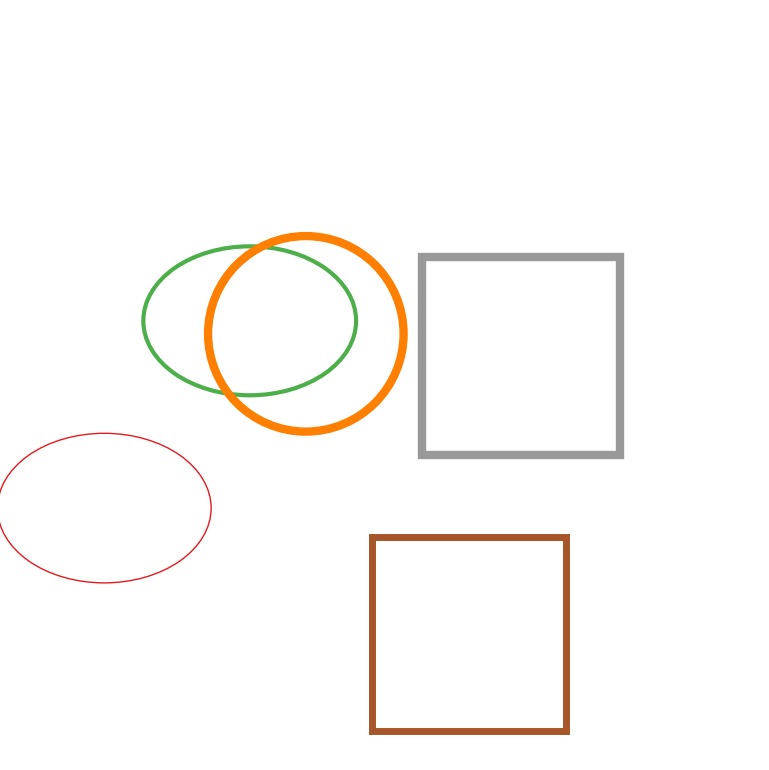[{"shape": "oval", "thickness": 0.5, "radius": 0.69, "center": [0.135, 0.34]}, {"shape": "oval", "thickness": 1.5, "radius": 0.69, "center": [0.324, 0.583]}, {"shape": "circle", "thickness": 3, "radius": 0.63, "center": [0.397, 0.566]}, {"shape": "square", "thickness": 2.5, "radius": 0.63, "center": [0.61, 0.176]}, {"shape": "square", "thickness": 3, "radius": 0.64, "center": [0.677, 0.538]}]